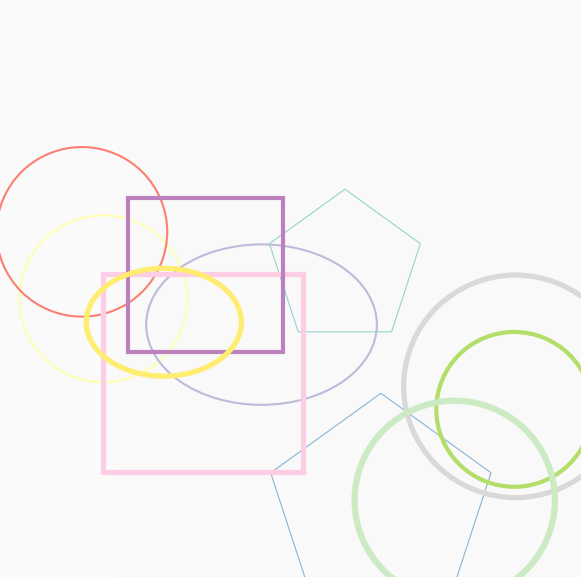[{"shape": "pentagon", "thickness": 0.5, "radius": 0.68, "center": [0.593, 0.535]}, {"shape": "circle", "thickness": 1, "radius": 0.72, "center": [0.178, 0.482]}, {"shape": "oval", "thickness": 1, "radius": 0.99, "center": [0.45, 0.437]}, {"shape": "circle", "thickness": 1, "radius": 0.73, "center": [0.141, 0.598]}, {"shape": "pentagon", "thickness": 0.5, "radius": 1.0, "center": [0.655, 0.119]}, {"shape": "circle", "thickness": 2, "radius": 0.67, "center": [0.885, 0.29]}, {"shape": "square", "thickness": 2.5, "radius": 0.86, "center": [0.349, 0.354]}, {"shape": "circle", "thickness": 2.5, "radius": 0.96, "center": [0.887, 0.33]}, {"shape": "square", "thickness": 2, "radius": 0.67, "center": [0.353, 0.523]}, {"shape": "circle", "thickness": 3, "radius": 0.86, "center": [0.782, 0.133]}, {"shape": "oval", "thickness": 2.5, "radius": 0.67, "center": [0.282, 0.441]}]